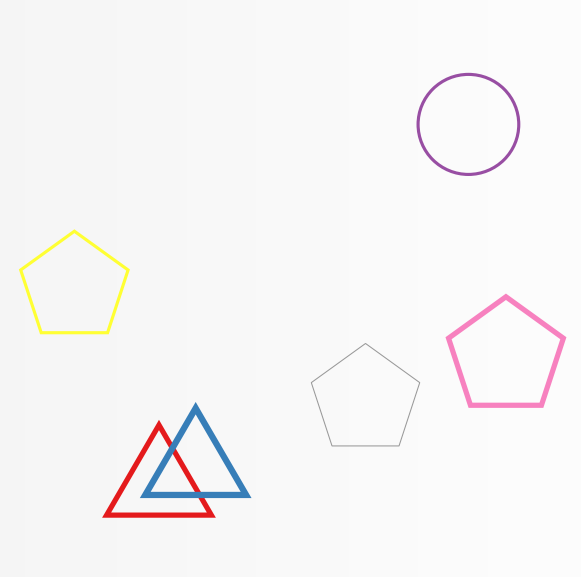[{"shape": "triangle", "thickness": 2.5, "radius": 0.52, "center": [0.274, 0.159]}, {"shape": "triangle", "thickness": 3, "radius": 0.5, "center": [0.337, 0.192]}, {"shape": "circle", "thickness": 1.5, "radius": 0.43, "center": [0.806, 0.784]}, {"shape": "pentagon", "thickness": 1.5, "radius": 0.49, "center": [0.128, 0.502]}, {"shape": "pentagon", "thickness": 2.5, "radius": 0.52, "center": [0.87, 0.381]}, {"shape": "pentagon", "thickness": 0.5, "radius": 0.49, "center": [0.629, 0.306]}]